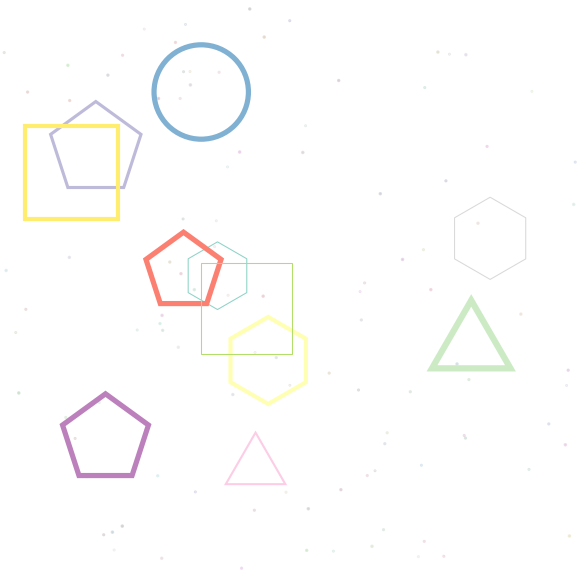[{"shape": "hexagon", "thickness": 0.5, "radius": 0.29, "center": [0.377, 0.522]}, {"shape": "hexagon", "thickness": 2, "radius": 0.38, "center": [0.464, 0.375]}, {"shape": "pentagon", "thickness": 1.5, "radius": 0.41, "center": [0.166, 0.741]}, {"shape": "pentagon", "thickness": 2.5, "radius": 0.34, "center": [0.318, 0.529]}, {"shape": "circle", "thickness": 2.5, "radius": 0.41, "center": [0.348, 0.84]}, {"shape": "square", "thickness": 0.5, "radius": 0.39, "center": [0.427, 0.465]}, {"shape": "triangle", "thickness": 1, "radius": 0.3, "center": [0.443, 0.191]}, {"shape": "hexagon", "thickness": 0.5, "radius": 0.36, "center": [0.849, 0.586]}, {"shape": "pentagon", "thickness": 2.5, "radius": 0.39, "center": [0.183, 0.239]}, {"shape": "triangle", "thickness": 3, "radius": 0.39, "center": [0.816, 0.401]}, {"shape": "square", "thickness": 2, "radius": 0.4, "center": [0.124, 0.7]}]